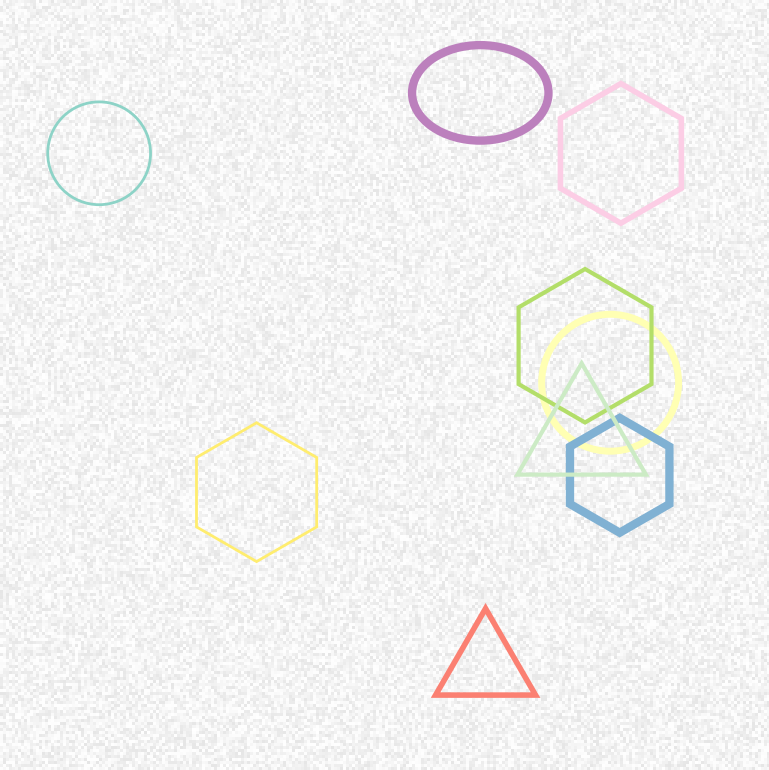[{"shape": "circle", "thickness": 1, "radius": 0.33, "center": [0.129, 0.801]}, {"shape": "circle", "thickness": 2.5, "radius": 0.44, "center": [0.792, 0.503]}, {"shape": "triangle", "thickness": 2, "radius": 0.37, "center": [0.631, 0.135]}, {"shape": "hexagon", "thickness": 3, "radius": 0.37, "center": [0.805, 0.383]}, {"shape": "hexagon", "thickness": 1.5, "radius": 0.5, "center": [0.76, 0.551]}, {"shape": "hexagon", "thickness": 2, "radius": 0.45, "center": [0.806, 0.801]}, {"shape": "oval", "thickness": 3, "radius": 0.44, "center": [0.624, 0.879]}, {"shape": "triangle", "thickness": 1.5, "radius": 0.48, "center": [0.755, 0.432]}, {"shape": "hexagon", "thickness": 1, "radius": 0.45, "center": [0.333, 0.361]}]